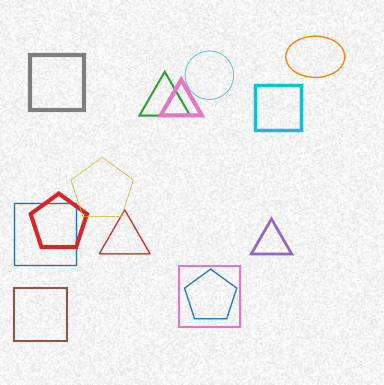[{"shape": "square", "thickness": 1, "radius": 0.41, "center": [0.116, 0.392]}, {"shape": "pentagon", "thickness": 1, "radius": 0.36, "center": [0.547, 0.23]}, {"shape": "oval", "thickness": 1, "radius": 0.38, "center": [0.819, 0.852]}, {"shape": "triangle", "thickness": 1.5, "radius": 0.38, "center": [0.428, 0.738]}, {"shape": "pentagon", "thickness": 3, "radius": 0.38, "center": [0.153, 0.42]}, {"shape": "triangle", "thickness": 1, "radius": 0.38, "center": [0.324, 0.379]}, {"shape": "triangle", "thickness": 2, "radius": 0.3, "center": [0.705, 0.371]}, {"shape": "square", "thickness": 1.5, "radius": 0.34, "center": [0.104, 0.183]}, {"shape": "triangle", "thickness": 3, "radius": 0.31, "center": [0.471, 0.731]}, {"shape": "square", "thickness": 1.5, "radius": 0.4, "center": [0.543, 0.231]}, {"shape": "square", "thickness": 3, "radius": 0.35, "center": [0.148, 0.786]}, {"shape": "pentagon", "thickness": 0.5, "radius": 0.43, "center": [0.266, 0.506]}, {"shape": "square", "thickness": 2.5, "radius": 0.29, "center": [0.722, 0.722]}, {"shape": "circle", "thickness": 0.5, "radius": 0.31, "center": [0.544, 0.805]}]